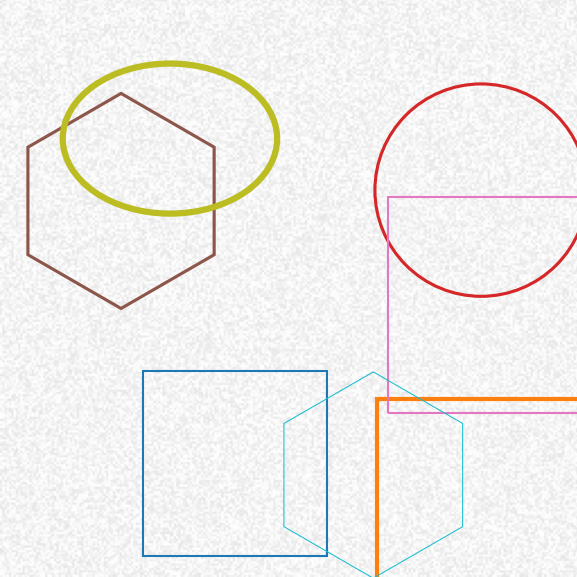[{"shape": "square", "thickness": 1, "radius": 0.8, "center": [0.407, 0.197]}, {"shape": "square", "thickness": 2, "radius": 0.89, "center": [0.83, 0.132]}, {"shape": "circle", "thickness": 1.5, "radius": 0.92, "center": [0.833, 0.67]}, {"shape": "hexagon", "thickness": 1.5, "radius": 0.93, "center": [0.21, 0.651]}, {"shape": "square", "thickness": 1, "radius": 0.94, "center": [0.858, 0.471]}, {"shape": "oval", "thickness": 3, "radius": 0.93, "center": [0.294, 0.759]}, {"shape": "hexagon", "thickness": 0.5, "radius": 0.89, "center": [0.646, 0.177]}]